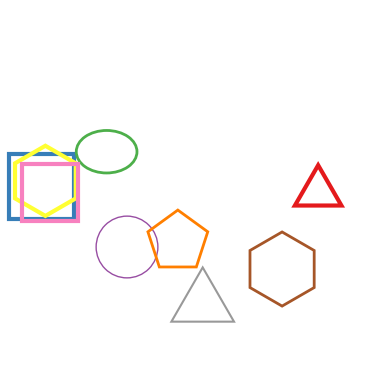[{"shape": "triangle", "thickness": 3, "radius": 0.35, "center": [0.826, 0.501]}, {"shape": "square", "thickness": 3, "radius": 0.42, "center": [0.108, 0.516]}, {"shape": "oval", "thickness": 2, "radius": 0.39, "center": [0.277, 0.606]}, {"shape": "circle", "thickness": 1, "radius": 0.4, "center": [0.33, 0.358]}, {"shape": "pentagon", "thickness": 2, "radius": 0.41, "center": [0.462, 0.373]}, {"shape": "hexagon", "thickness": 3, "radius": 0.46, "center": [0.118, 0.53]}, {"shape": "hexagon", "thickness": 2, "radius": 0.48, "center": [0.733, 0.301]}, {"shape": "square", "thickness": 3, "radius": 0.37, "center": [0.129, 0.5]}, {"shape": "triangle", "thickness": 1.5, "radius": 0.47, "center": [0.526, 0.211]}]